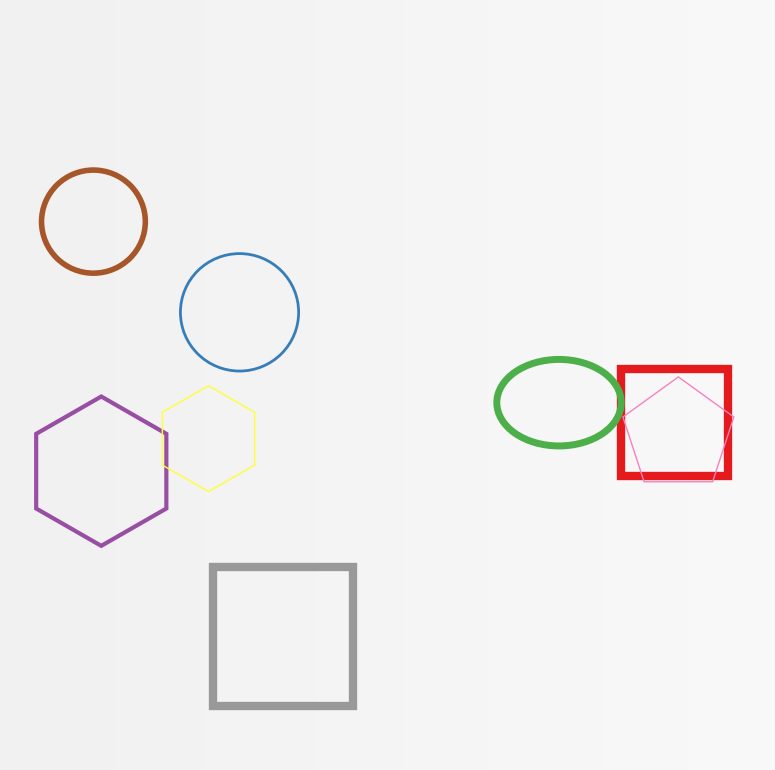[{"shape": "square", "thickness": 3, "radius": 0.35, "center": [0.87, 0.451]}, {"shape": "circle", "thickness": 1, "radius": 0.38, "center": [0.309, 0.594]}, {"shape": "oval", "thickness": 2.5, "radius": 0.4, "center": [0.721, 0.477]}, {"shape": "hexagon", "thickness": 1.5, "radius": 0.48, "center": [0.131, 0.388]}, {"shape": "hexagon", "thickness": 0.5, "radius": 0.34, "center": [0.269, 0.43]}, {"shape": "circle", "thickness": 2, "radius": 0.33, "center": [0.121, 0.712]}, {"shape": "pentagon", "thickness": 0.5, "radius": 0.38, "center": [0.875, 0.435]}, {"shape": "square", "thickness": 3, "radius": 0.45, "center": [0.365, 0.174]}]